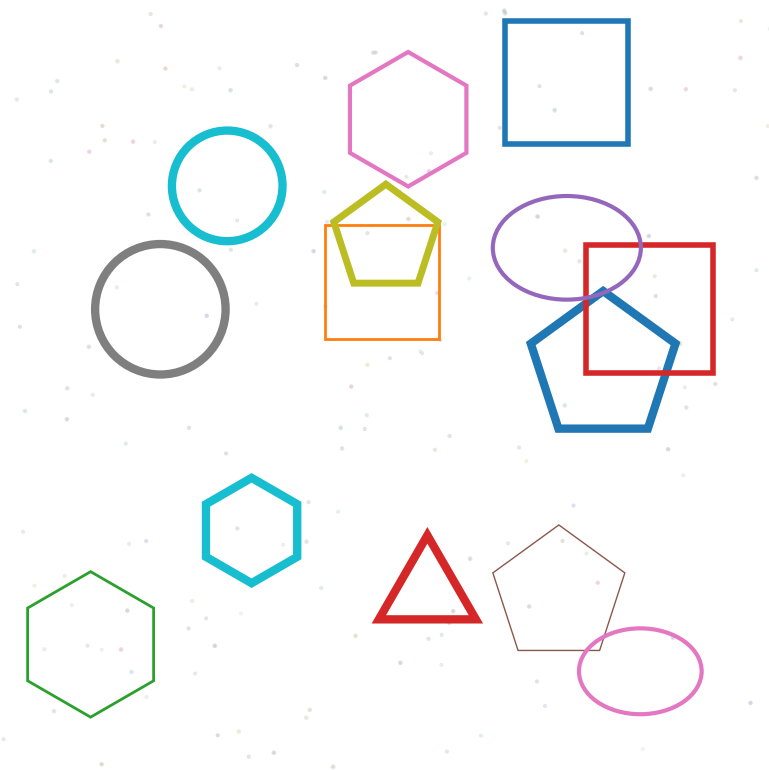[{"shape": "square", "thickness": 2, "radius": 0.4, "center": [0.736, 0.893]}, {"shape": "pentagon", "thickness": 3, "radius": 0.49, "center": [0.783, 0.523]}, {"shape": "square", "thickness": 1, "radius": 0.37, "center": [0.496, 0.633]}, {"shape": "hexagon", "thickness": 1, "radius": 0.47, "center": [0.118, 0.163]}, {"shape": "triangle", "thickness": 3, "radius": 0.36, "center": [0.555, 0.232]}, {"shape": "square", "thickness": 2, "radius": 0.41, "center": [0.844, 0.599]}, {"shape": "oval", "thickness": 1.5, "radius": 0.48, "center": [0.736, 0.678]}, {"shape": "pentagon", "thickness": 0.5, "radius": 0.45, "center": [0.726, 0.228]}, {"shape": "hexagon", "thickness": 1.5, "radius": 0.44, "center": [0.53, 0.845]}, {"shape": "oval", "thickness": 1.5, "radius": 0.4, "center": [0.832, 0.128]}, {"shape": "circle", "thickness": 3, "radius": 0.42, "center": [0.208, 0.598]}, {"shape": "pentagon", "thickness": 2.5, "radius": 0.36, "center": [0.501, 0.69]}, {"shape": "hexagon", "thickness": 3, "radius": 0.34, "center": [0.327, 0.311]}, {"shape": "circle", "thickness": 3, "radius": 0.36, "center": [0.295, 0.759]}]